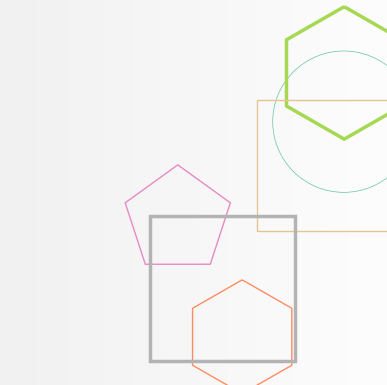[{"shape": "circle", "thickness": 0.5, "radius": 0.92, "center": [0.887, 0.684]}, {"shape": "hexagon", "thickness": 1, "radius": 0.74, "center": [0.625, 0.125]}, {"shape": "pentagon", "thickness": 1, "radius": 0.71, "center": [0.459, 0.429]}, {"shape": "hexagon", "thickness": 2.5, "radius": 0.86, "center": [0.888, 0.811]}, {"shape": "square", "thickness": 1, "radius": 0.85, "center": [0.835, 0.57]}, {"shape": "square", "thickness": 2.5, "radius": 0.94, "center": [0.574, 0.25]}]